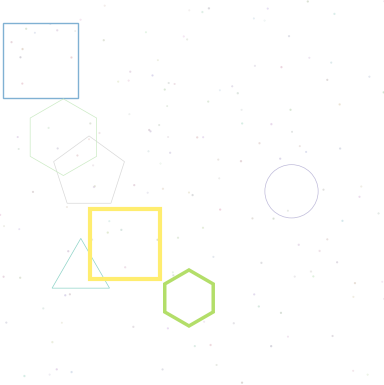[{"shape": "triangle", "thickness": 0.5, "radius": 0.43, "center": [0.21, 0.295]}, {"shape": "circle", "thickness": 0.5, "radius": 0.35, "center": [0.757, 0.503]}, {"shape": "square", "thickness": 1, "radius": 0.49, "center": [0.105, 0.843]}, {"shape": "hexagon", "thickness": 2.5, "radius": 0.36, "center": [0.491, 0.226]}, {"shape": "pentagon", "thickness": 0.5, "radius": 0.48, "center": [0.231, 0.55]}, {"shape": "hexagon", "thickness": 0.5, "radius": 0.5, "center": [0.165, 0.644]}, {"shape": "square", "thickness": 3, "radius": 0.46, "center": [0.325, 0.367]}]